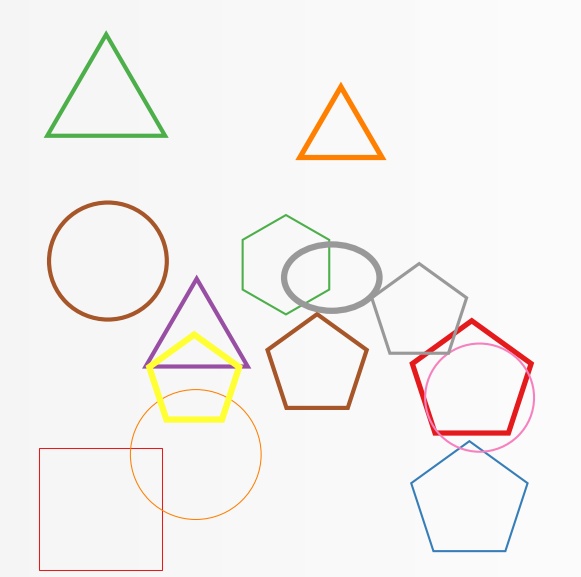[{"shape": "pentagon", "thickness": 2.5, "radius": 0.54, "center": [0.812, 0.336]}, {"shape": "square", "thickness": 0.5, "radius": 0.53, "center": [0.174, 0.117]}, {"shape": "pentagon", "thickness": 1, "radius": 0.53, "center": [0.808, 0.13]}, {"shape": "triangle", "thickness": 2, "radius": 0.59, "center": [0.183, 0.823]}, {"shape": "hexagon", "thickness": 1, "radius": 0.43, "center": [0.492, 0.541]}, {"shape": "triangle", "thickness": 2, "radius": 0.51, "center": [0.338, 0.415]}, {"shape": "triangle", "thickness": 2.5, "radius": 0.41, "center": [0.587, 0.767]}, {"shape": "circle", "thickness": 0.5, "radius": 0.56, "center": [0.337, 0.212]}, {"shape": "pentagon", "thickness": 3, "radius": 0.41, "center": [0.334, 0.338]}, {"shape": "circle", "thickness": 2, "radius": 0.51, "center": [0.186, 0.547]}, {"shape": "pentagon", "thickness": 2, "radius": 0.45, "center": [0.546, 0.365]}, {"shape": "circle", "thickness": 1, "radius": 0.47, "center": [0.825, 0.311]}, {"shape": "oval", "thickness": 3, "radius": 0.41, "center": [0.571, 0.518]}, {"shape": "pentagon", "thickness": 1.5, "radius": 0.43, "center": [0.721, 0.457]}]